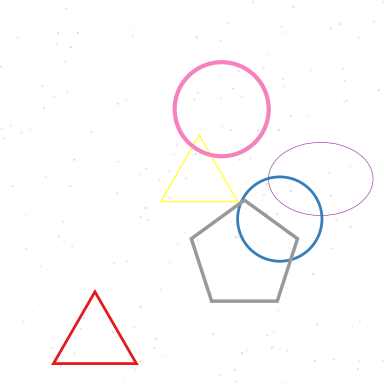[{"shape": "triangle", "thickness": 2, "radius": 0.62, "center": [0.247, 0.118]}, {"shape": "circle", "thickness": 2, "radius": 0.55, "center": [0.727, 0.431]}, {"shape": "oval", "thickness": 0.5, "radius": 0.68, "center": [0.833, 0.535]}, {"shape": "triangle", "thickness": 1, "radius": 0.58, "center": [0.517, 0.534]}, {"shape": "circle", "thickness": 3, "radius": 0.61, "center": [0.576, 0.716]}, {"shape": "pentagon", "thickness": 2.5, "radius": 0.72, "center": [0.635, 0.335]}]